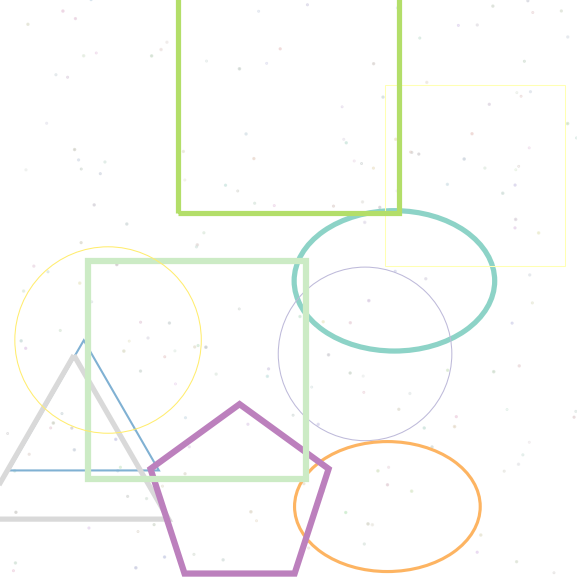[{"shape": "oval", "thickness": 2.5, "radius": 0.87, "center": [0.683, 0.513]}, {"shape": "square", "thickness": 0.5, "radius": 0.78, "center": [0.823, 0.695]}, {"shape": "circle", "thickness": 0.5, "radius": 0.75, "center": [0.632, 0.386]}, {"shape": "triangle", "thickness": 1, "radius": 0.75, "center": [0.145, 0.26]}, {"shape": "oval", "thickness": 1.5, "radius": 0.8, "center": [0.671, 0.122]}, {"shape": "square", "thickness": 2.5, "radius": 0.96, "center": [0.499, 0.821]}, {"shape": "triangle", "thickness": 2.5, "radius": 0.95, "center": [0.128, 0.195]}, {"shape": "pentagon", "thickness": 3, "radius": 0.81, "center": [0.415, 0.137]}, {"shape": "square", "thickness": 3, "radius": 0.94, "center": [0.341, 0.358]}, {"shape": "circle", "thickness": 0.5, "radius": 0.81, "center": [0.187, 0.41]}]